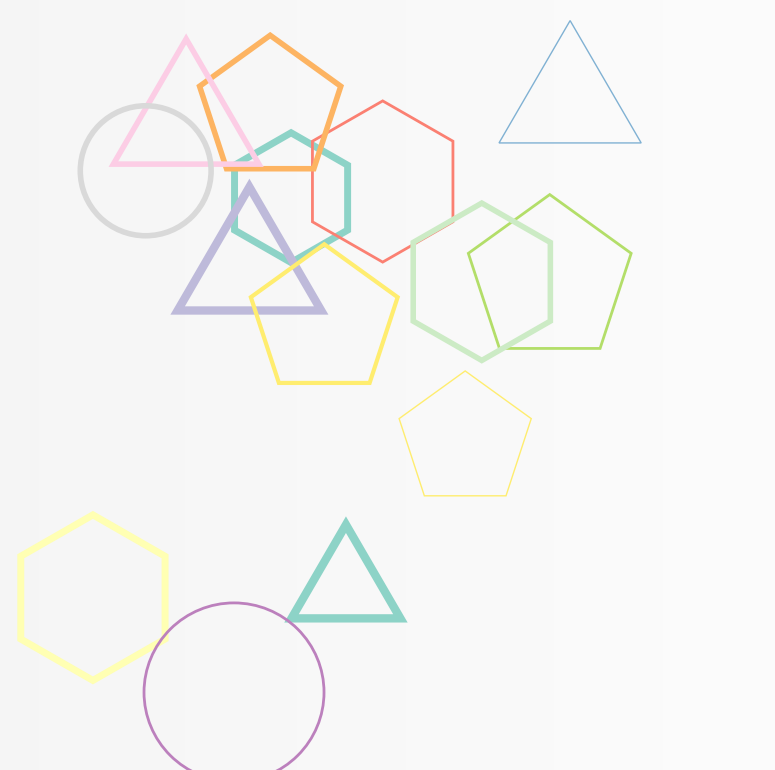[{"shape": "triangle", "thickness": 3, "radius": 0.41, "center": [0.446, 0.237]}, {"shape": "hexagon", "thickness": 2.5, "radius": 0.42, "center": [0.376, 0.743]}, {"shape": "hexagon", "thickness": 2.5, "radius": 0.54, "center": [0.12, 0.224]}, {"shape": "triangle", "thickness": 3, "radius": 0.53, "center": [0.322, 0.65]}, {"shape": "hexagon", "thickness": 1, "radius": 0.52, "center": [0.494, 0.764]}, {"shape": "triangle", "thickness": 0.5, "radius": 0.53, "center": [0.736, 0.867]}, {"shape": "pentagon", "thickness": 2, "radius": 0.48, "center": [0.349, 0.858]}, {"shape": "pentagon", "thickness": 1, "radius": 0.55, "center": [0.709, 0.637]}, {"shape": "triangle", "thickness": 2, "radius": 0.54, "center": [0.24, 0.841]}, {"shape": "circle", "thickness": 2, "radius": 0.42, "center": [0.188, 0.778]}, {"shape": "circle", "thickness": 1, "radius": 0.58, "center": [0.302, 0.101]}, {"shape": "hexagon", "thickness": 2, "radius": 0.51, "center": [0.622, 0.634]}, {"shape": "pentagon", "thickness": 1.5, "radius": 0.5, "center": [0.418, 0.583]}, {"shape": "pentagon", "thickness": 0.5, "radius": 0.45, "center": [0.6, 0.429]}]